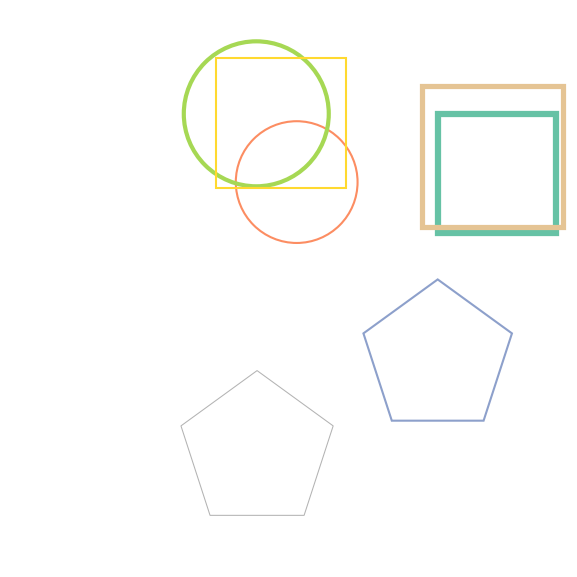[{"shape": "square", "thickness": 3, "radius": 0.51, "center": [0.861, 0.699]}, {"shape": "circle", "thickness": 1, "radius": 0.53, "center": [0.514, 0.684]}, {"shape": "pentagon", "thickness": 1, "radius": 0.68, "center": [0.758, 0.38]}, {"shape": "circle", "thickness": 2, "radius": 0.63, "center": [0.444, 0.802]}, {"shape": "square", "thickness": 1, "radius": 0.56, "center": [0.486, 0.786]}, {"shape": "square", "thickness": 2.5, "radius": 0.61, "center": [0.853, 0.728]}, {"shape": "pentagon", "thickness": 0.5, "radius": 0.69, "center": [0.445, 0.219]}]